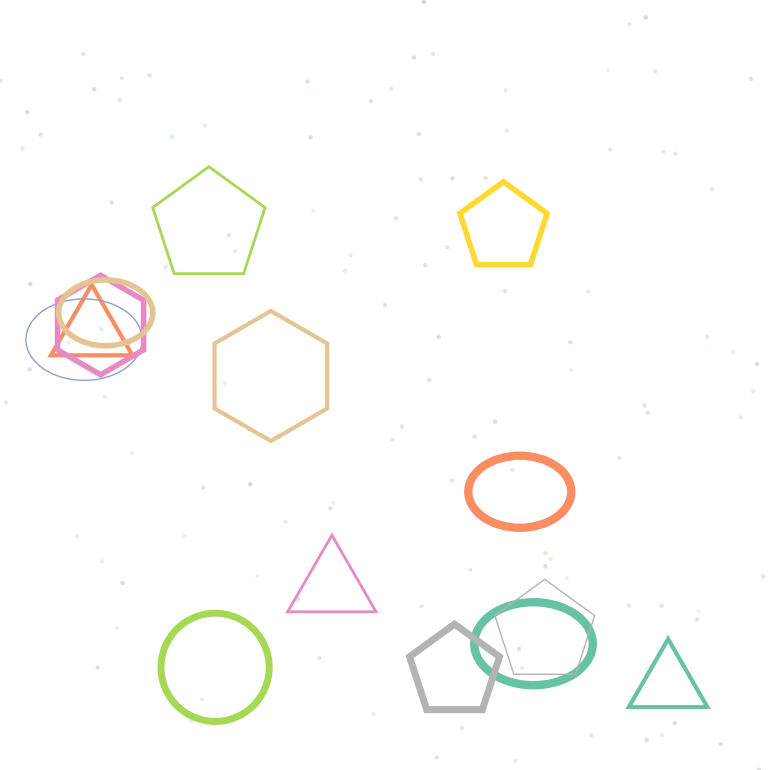[{"shape": "oval", "thickness": 3, "radius": 0.38, "center": [0.693, 0.164]}, {"shape": "triangle", "thickness": 1.5, "radius": 0.29, "center": [0.868, 0.111]}, {"shape": "oval", "thickness": 3, "radius": 0.33, "center": [0.675, 0.361]}, {"shape": "triangle", "thickness": 1.5, "radius": 0.31, "center": [0.119, 0.569]}, {"shape": "oval", "thickness": 0.5, "radius": 0.38, "center": [0.109, 0.559]}, {"shape": "triangle", "thickness": 1, "radius": 0.33, "center": [0.431, 0.239]}, {"shape": "hexagon", "thickness": 2, "radius": 0.32, "center": [0.131, 0.578]}, {"shape": "circle", "thickness": 2.5, "radius": 0.35, "center": [0.279, 0.133]}, {"shape": "pentagon", "thickness": 1, "radius": 0.38, "center": [0.271, 0.707]}, {"shape": "pentagon", "thickness": 2, "radius": 0.3, "center": [0.654, 0.704]}, {"shape": "oval", "thickness": 2, "radius": 0.31, "center": [0.137, 0.594]}, {"shape": "hexagon", "thickness": 1.5, "radius": 0.42, "center": [0.352, 0.512]}, {"shape": "pentagon", "thickness": 2.5, "radius": 0.31, "center": [0.59, 0.128]}, {"shape": "pentagon", "thickness": 0.5, "radius": 0.34, "center": [0.707, 0.179]}]